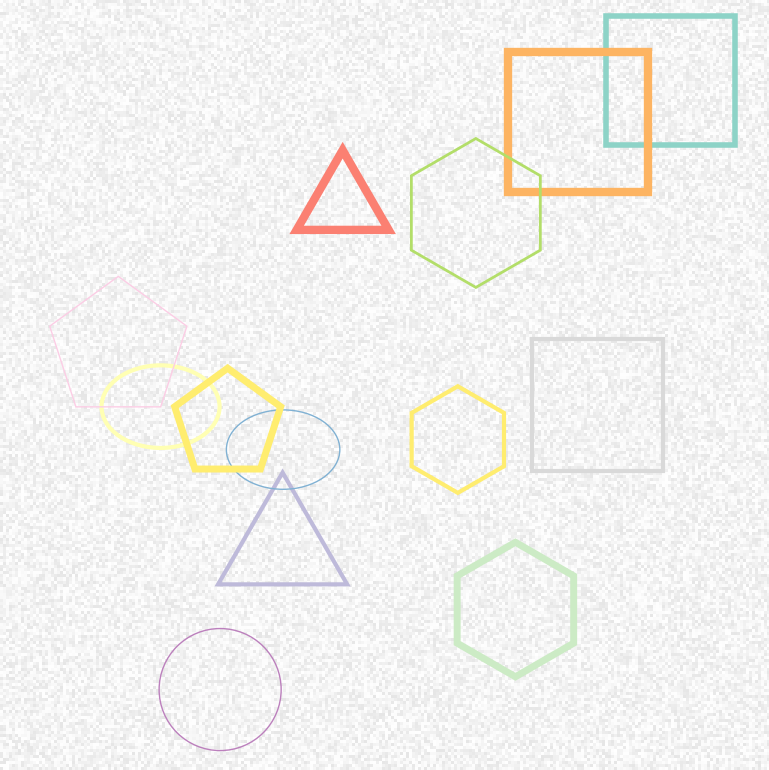[{"shape": "square", "thickness": 2, "radius": 0.42, "center": [0.871, 0.895]}, {"shape": "oval", "thickness": 1.5, "radius": 0.38, "center": [0.208, 0.472]}, {"shape": "triangle", "thickness": 1.5, "radius": 0.48, "center": [0.367, 0.289]}, {"shape": "triangle", "thickness": 3, "radius": 0.34, "center": [0.445, 0.736]}, {"shape": "oval", "thickness": 0.5, "radius": 0.37, "center": [0.368, 0.416]}, {"shape": "square", "thickness": 3, "radius": 0.45, "center": [0.751, 0.842]}, {"shape": "hexagon", "thickness": 1, "radius": 0.48, "center": [0.618, 0.723]}, {"shape": "pentagon", "thickness": 0.5, "radius": 0.47, "center": [0.154, 0.547]}, {"shape": "square", "thickness": 1.5, "radius": 0.43, "center": [0.776, 0.474]}, {"shape": "circle", "thickness": 0.5, "radius": 0.4, "center": [0.286, 0.104]}, {"shape": "hexagon", "thickness": 2.5, "radius": 0.44, "center": [0.669, 0.208]}, {"shape": "pentagon", "thickness": 2.5, "radius": 0.36, "center": [0.296, 0.449]}, {"shape": "hexagon", "thickness": 1.5, "radius": 0.35, "center": [0.595, 0.429]}]